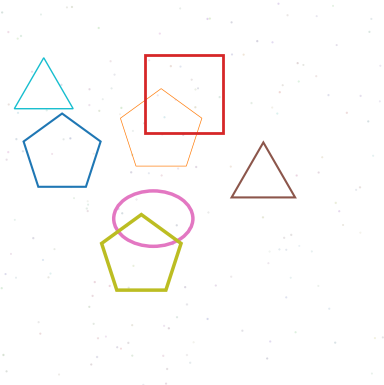[{"shape": "pentagon", "thickness": 1.5, "radius": 0.53, "center": [0.161, 0.6]}, {"shape": "pentagon", "thickness": 0.5, "radius": 0.56, "center": [0.419, 0.659]}, {"shape": "square", "thickness": 2, "radius": 0.51, "center": [0.478, 0.755]}, {"shape": "triangle", "thickness": 1.5, "radius": 0.48, "center": [0.684, 0.535]}, {"shape": "oval", "thickness": 2.5, "radius": 0.51, "center": [0.398, 0.432]}, {"shape": "pentagon", "thickness": 2.5, "radius": 0.54, "center": [0.367, 0.334]}, {"shape": "triangle", "thickness": 1, "radius": 0.44, "center": [0.114, 0.762]}]